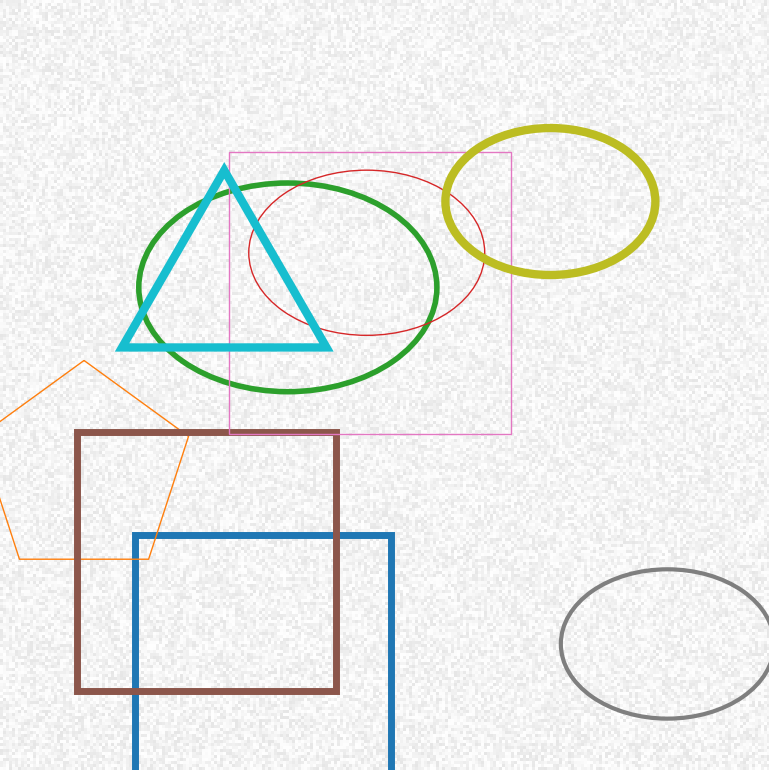[{"shape": "square", "thickness": 2.5, "radius": 0.83, "center": [0.341, 0.14]}, {"shape": "pentagon", "thickness": 0.5, "radius": 0.71, "center": [0.109, 0.389]}, {"shape": "oval", "thickness": 2, "radius": 0.97, "center": [0.374, 0.627]}, {"shape": "oval", "thickness": 0.5, "radius": 0.77, "center": [0.476, 0.672]}, {"shape": "square", "thickness": 2.5, "radius": 0.84, "center": [0.269, 0.27]}, {"shape": "square", "thickness": 0.5, "radius": 0.92, "center": [0.481, 0.62]}, {"shape": "oval", "thickness": 1.5, "radius": 0.69, "center": [0.867, 0.164]}, {"shape": "oval", "thickness": 3, "radius": 0.68, "center": [0.715, 0.738]}, {"shape": "triangle", "thickness": 3, "radius": 0.77, "center": [0.291, 0.625]}]